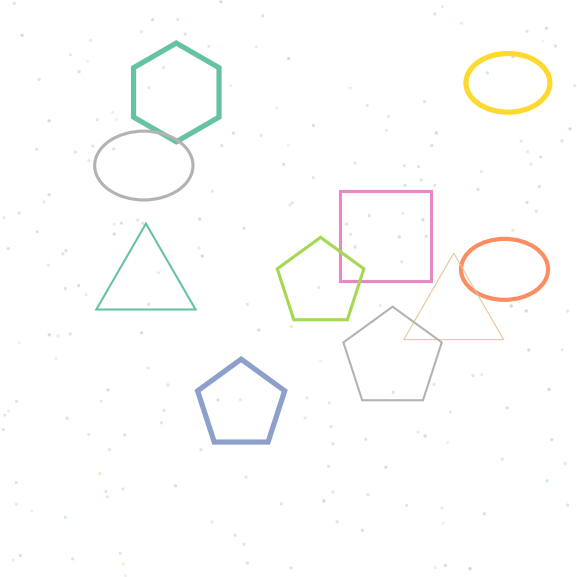[{"shape": "hexagon", "thickness": 2.5, "radius": 0.43, "center": [0.305, 0.839]}, {"shape": "triangle", "thickness": 1, "radius": 0.5, "center": [0.253, 0.513]}, {"shape": "oval", "thickness": 2, "radius": 0.38, "center": [0.874, 0.533]}, {"shape": "pentagon", "thickness": 2.5, "radius": 0.4, "center": [0.418, 0.298]}, {"shape": "square", "thickness": 1.5, "radius": 0.39, "center": [0.668, 0.591]}, {"shape": "pentagon", "thickness": 1.5, "radius": 0.39, "center": [0.555, 0.509]}, {"shape": "oval", "thickness": 2.5, "radius": 0.36, "center": [0.88, 0.856]}, {"shape": "triangle", "thickness": 0.5, "radius": 0.5, "center": [0.786, 0.461]}, {"shape": "pentagon", "thickness": 1, "radius": 0.45, "center": [0.68, 0.379]}, {"shape": "oval", "thickness": 1.5, "radius": 0.43, "center": [0.249, 0.712]}]